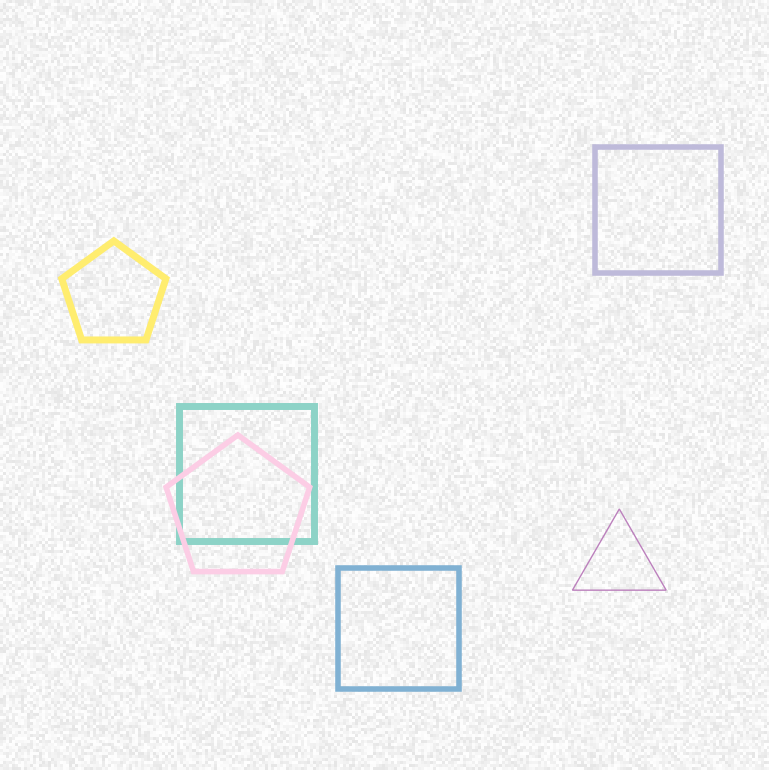[{"shape": "square", "thickness": 2.5, "radius": 0.44, "center": [0.32, 0.385]}, {"shape": "square", "thickness": 2, "radius": 0.41, "center": [0.855, 0.727]}, {"shape": "square", "thickness": 2, "radius": 0.39, "center": [0.518, 0.184]}, {"shape": "pentagon", "thickness": 2, "radius": 0.49, "center": [0.309, 0.337]}, {"shape": "triangle", "thickness": 0.5, "radius": 0.35, "center": [0.804, 0.269]}, {"shape": "pentagon", "thickness": 2.5, "radius": 0.36, "center": [0.148, 0.616]}]